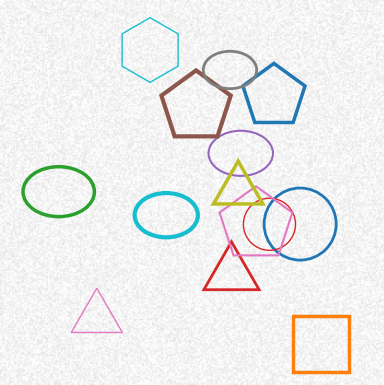[{"shape": "pentagon", "thickness": 2.5, "radius": 0.42, "center": [0.712, 0.75]}, {"shape": "circle", "thickness": 2, "radius": 0.47, "center": [0.78, 0.418]}, {"shape": "square", "thickness": 2.5, "radius": 0.36, "center": [0.833, 0.105]}, {"shape": "oval", "thickness": 2.5, "radius": 0.46, "center": [0.153, 0.502]}, {"shape": "triangle", "thickness": 2, "radius": 0.41, "center": [0.601, 0.289]}, {"shape": "circle", "thickness": 1, "radius": 0.34, "center": [0.7, 0.418]}, {"shape": "oval", "thickness": 1.5, "radius": 0.42, "center": [0.625, 0.602]}, {"shape": "pentagon", "thickness": 3, "radius": 0.47, "center": [0.509, 0.722]}, {"shape": "pentagon", "thickness": 1.5, "radius": 0.5, "center": [0.665, 0.417]}, {"shape": "triangle", "thickness": 1, "radius": 0.38, "center": [0.251, 0.175]}, {"shape": "oval", "thickness": 2, "radius": 0.35, "center": [0.597, 0.818]}, {"shape": "triangle", "thickness": 2.5, "radius": 0.37, "center": [0.619, 0.507]}, {"shape": "hexagon", "thickness": 1, "radius": 0.42, "center": [0.39, 0.87]}, {"shape": "oval", "thickness": 3, "radius": 0.41, "center": [0.432, 0.441]}]